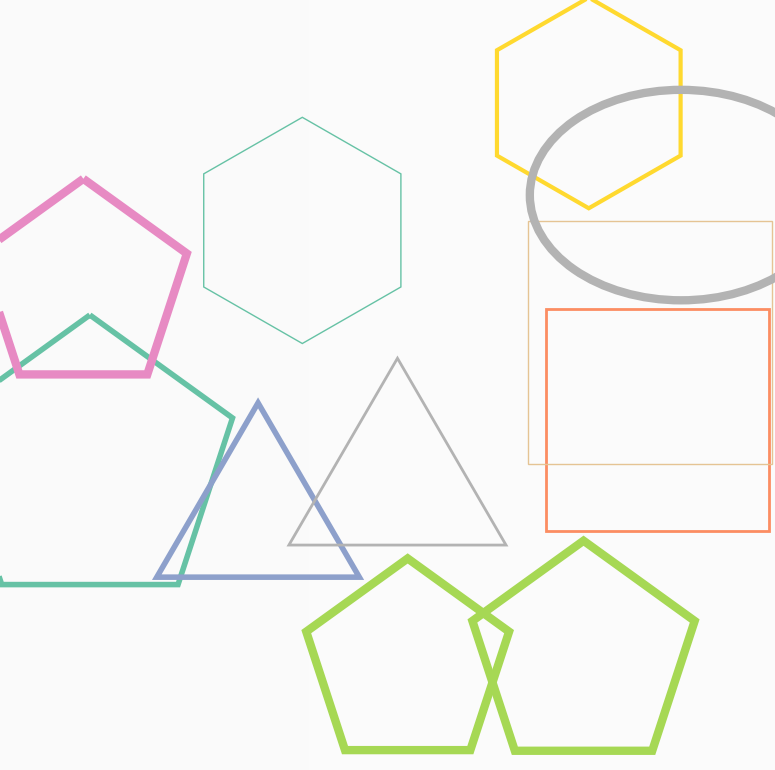[{"shape": "pentagon", "thickness": 2, "radius": 0.97, "center": [0.116, 0.397]}, {"shape": "hexagon", "thickness": 0.5, "radius": 0.73, "center": [0.39, 0.701]}, {"shape": "square", "thickness": 1, "radius": 0.72, "center": [0.848, 0.454]}, {"shape": "triangle", "thickness": 2, "radius": 0.75, "center": [0.333, 0.326]}, {"shape": "pentagon", "thickness": 3, "radius": 0.7, "center": [0.108, 0.627]}, {"shape": "pentagon", "thickness": 3, "radius": 0.75, "center": [0.753, 0.147]}, {"shape": "pentagon", "thickness": 3, "radius": 0.69, "center": [0.526, 0.137]}, {"shape": "hexagon", "thickness": 1.5, "radius": 0.68, "center": [0.76, 0.866]}, {"shape": "square", "thickness": 0.5, "radius": 0.79, "center": [0.839, 0.555]}, {"shape": "triangle", "thickness": 1, "radius": 0.81, "center": [0.513, 0.373]}, {"shape": "oval", "thickness": 3, "radius": 0.98, "center": [0.879, 0.747]}]